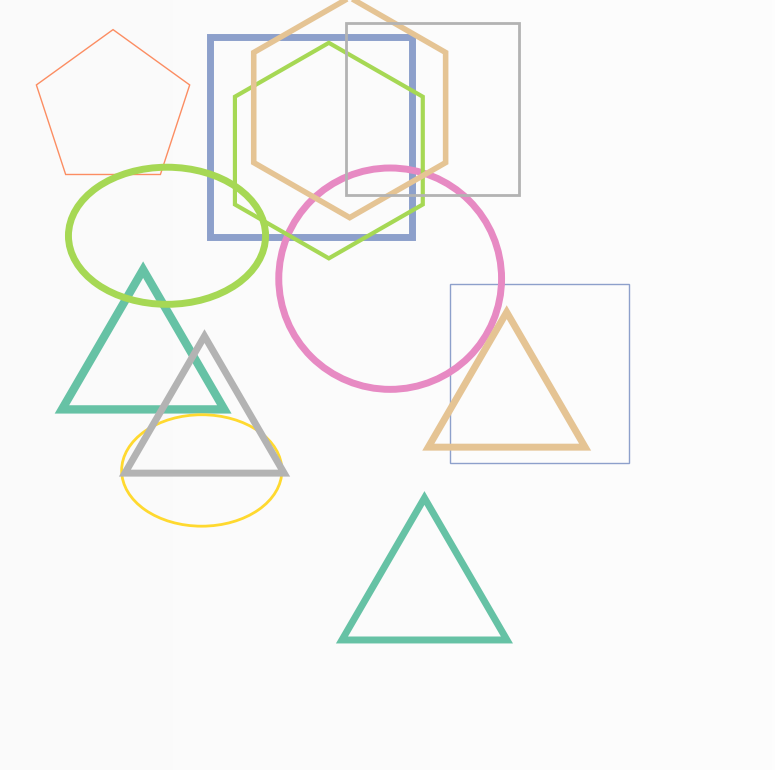[{"shape": "triangle", "thickness": 2.5, "radius": 0.61, "center": [0.548, 0.23]}, {"shape": "triangle", "thickness": 3, "radius": 0.6, "center": [0.185, 0.529]}, {"shape": "pentagon", "thickness": 0.5, "radius": 0.52, "center": [0.146, 0.858]}, {"shape": "square", "thickness": 2.5, "radius": 0.65, "center": [0.401, 0.822]}, {"shape": "square", "thickness": 0.5, "radius": 0.58, "center": [0.696, 0.515]}, {"shape": "circle", "thickness": 2.5, "radius": 0.72, "center": [0.503, 0.638]}, {"shape": "hexagon", "thickness": 1.5, "radius": 0.7, "center": [0.424, 0.804]}, {"shape": "oval", "thickness": 2.5, "radius": 0.64, "center": [0.215, 0.694]}, {"shape": "oval", "thickness": 1, "radius": 0.52, "center": [0.26, 0.389]}, {"shape": "triangle", "thickness": 2.5, "radius": 0.58, "center": [0.654, 0.478]}, {"shape": "hexagon", "thickness": 2, "radius": 0.71, "center": [0.451, 0.86]}, {"shape": "square", "thickness": 1, "radius": 0.56, "center": [0.558, 0.858]}, {"shape": "triangle", "thickness": 2.5, "radius": 0.59, "center": [0.264, 0.445]}]